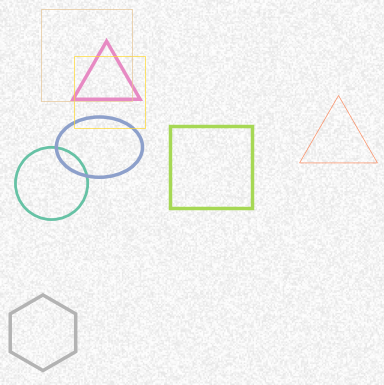[{"shape": "circle", "thickness": 2, "radius": 0.47, "center": [0.134, 0.524]}, {"shape": "triangle", "thickness": 0.5, "radius": 0.58, "center": [0.879, 0.635]}, {"shape": "oval", "thickness": 2.5, "radius": 0.56, "center": [0.258, 0.618]}, {"shape": "triangle", "thickness": 2.5, "radius": 0.5, "center": [0.277, 0.792]}, {"shape": "square", "thickness": 2.5, "radius": 0.53, "center": [0.548, 0.567]}, {"shape": "square", "thickness": 0.5, "radius": 0.46, "center": [0.285, 0.761]}, {"shape": "square", "thickness": 0.5, "radius": 0.59, "center": [0.224, 0.857]}, {"shape": "hexagon", "thickness": 2.5, "radius": 0.49, "center": [0.112, 0.136]}]